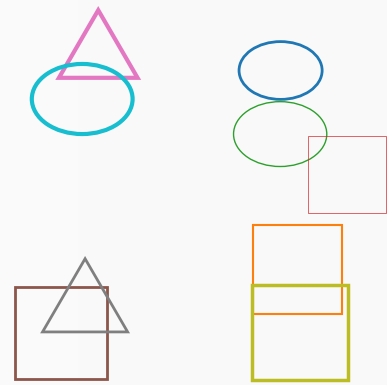[{"shape": "oval", "thickness": 2, "radius": 0.54, "center": [0.724, 0.817]}, {"shape": "square", "thickness": 1.5, "radius": 0.58, "center": [0.768, 0.299]}, {"shape": "oval", "thickness": 1, "radius": 0.6, "center": [0.723, 0.652]}, {"shape": "square", "thickness": 0.5, "radius": 0.5, "center": [0.896, 0.547]}, {"shape": "square", "thickness": 2, "radius": 0.6, "center": [0.158, 0.136]}, {"shape": "triangle", "thickness": 3, "radius": 0.59, "center": [0.254, 0.856]}, {"shape": "triangle", "thickness": 2, "radius": 0.63, "center": [0.22, 0.201]}, {"shape": "square", "thickness": 2.5, "radius": 0.62, "center": [0.774, 0.137]}, {"shape": "oval", "thickness": 3, "radius": 0.65, "center": [0.212, 0.743]}]